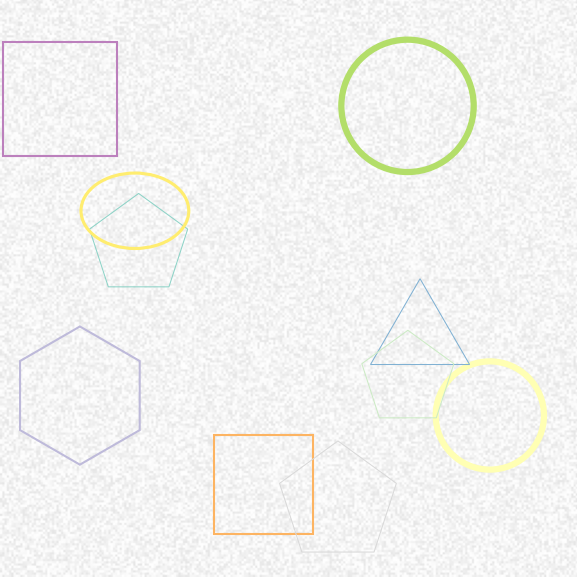[{"shape": "pentagon", "thickness": 0.5, "radius": 0.45, "center": [0.24, 0.575]}, {"shape": "circle", "thickness": 3, "radius": 0.47, "center": [0.848, 0.28]}, {"shape": "hexagon", "thickness": 1, "radius": 0.6, "center": [0.138, 0.314]}, {"shape": "triangle", "thickness": 0.5, "radius": 0.5, "center": [0.727, 0.417]}, {"shape": "square", "thickness": 1, "radius": 0.43, "center": [0.456, 0.16]}, {"shape": "circle", "thickness": 3, "radius": 0.57, "center": [0.706, 0.816]}, {"shape": "pentagon", "thickness": 0.5, "radius": 0.53, "center": [0.585, 0.129]}, {"shape": "square", "thickness": 1, "radius": 0.49, "center": [0.105, 0.828]}, {"shape": "pentagon", "thickness": 0.5, "radius": 0.42, "center": [0.706, 0.343]}, {"shape": "oval", "thickness": 1.5, "radius": 0.47, "center": [0.234, 0.634]}]